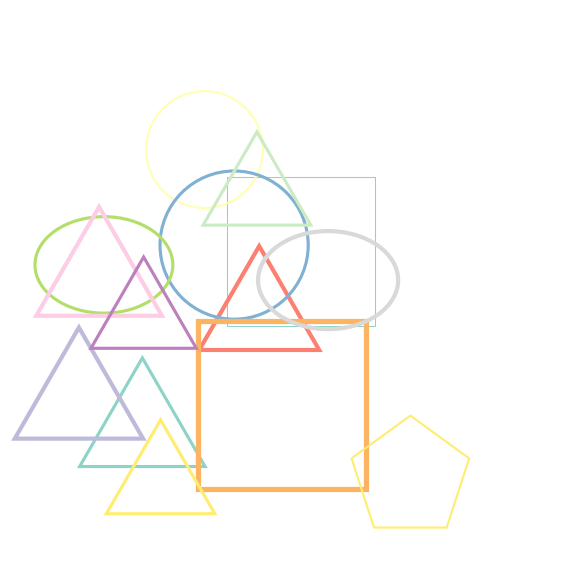[{"shape": "square", "thickness": 0.5, "radius": 0.64, "center": [0.522, 0.564]}, {"shape": "triangle", "thickness": 1.5, "radius": 0.63, "center": [0.247, 0.254]}, {"shape": "circle", "thickness": 1, "radius": 0.51, "center": [0.354, 0.74]}, {"shape": "triangle", "thickness": 2, "radius": 0.64, "center": [0.137, 0.304]}, {"shape": "triangle", "thickness": 2, "radius": 0.6, "center": [0.449, 0.453]}, {"shape": "circle", "thickness": 1.5, "radius": 0.64, "center": [0.405, 0.575]}, {"shape": "square", "thickness": 2.5, "radius": 0.73, "center": [0.488, 0.297]}, {"shape": "oval", "thickness": 1.5, "radius": 0.6, "center": [0.18, 0.54]}, {"shape": "triangle", "thickness": 2, "radius": 0.63, "center": [0.172, 0.515]}, {"shape": "oval", "thickness": 2, "radius": 0.61, "center": [0.568, 0.514]}, {"shape": "triangle", "thickness": 1.5, "radius": 0.53, "center": [0.249, 0.449]}, {"shape": "triangle", "thickness": 1.5, "radius": 0.54, "center": [0.445, 0.663]}, {"shape": "triangle", "thickness": 1.5, "radius": 0.54, "center": [0.278, 0.164]}, {"shape": "pentagon", "thickness": 1, "radius": 0.54, "center": [0.711, 0.172]}]